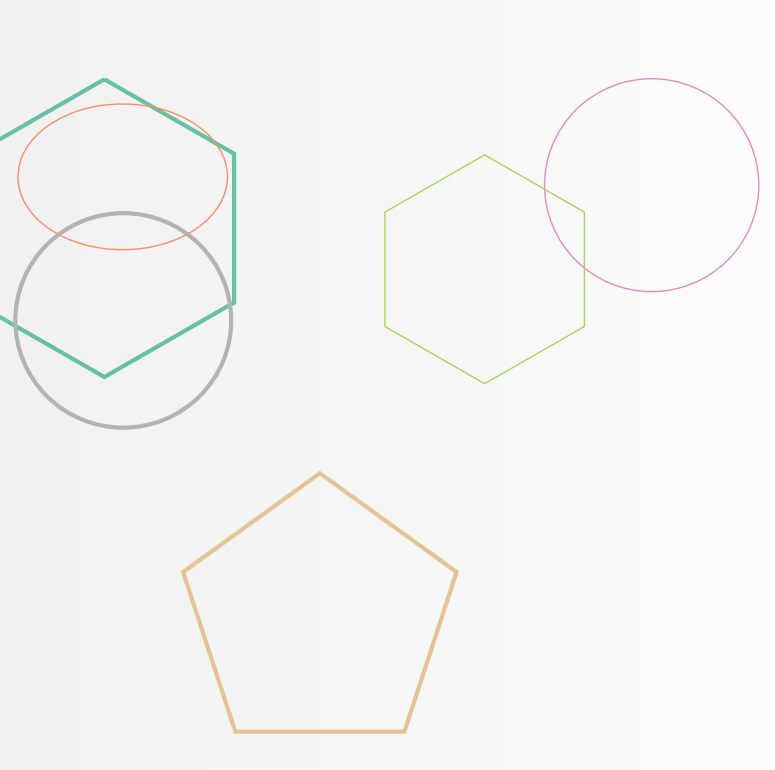[{"shape": "hexagon", "thickness": 1.5, "radius": 0.97, "center": [0.135, 0.704]}, {"shape": "oval", "thickness": 0.5, "radius": 0.68, "center": [0.158, 0.77]}, {"shape": "circle", "thickness": 0.5, "radius": 0.69, "center": [0.841, 0.76]}, {"shape": "hexagon", "thickness": 0.5, "radius": 0.74, "center": [0.625, 0.65]}, {"shape": "pentagon", "thickness": 1.5, "radius": 0.93, "center": [0.413, 0.2]}, {"shape": "circle", "thickness": 1.5, "radius": 0.7, "center": [0.159, 0.584]}]